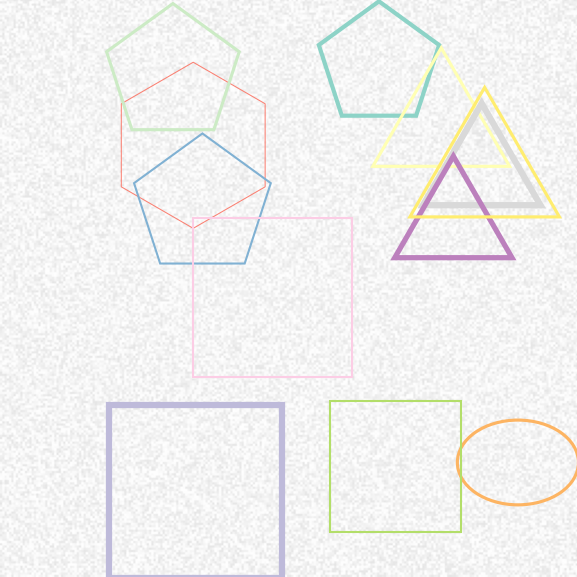[{"shape": "pentagon", "thickness": 2, "radius": 0.55, "center": [0.656, 0.887]}, {"shape": "triangle", "thickness": 1.5, "radius": 0.68, "center": [0.764, 0.78]}, {"shape": "square", "thickness": 3, "radius": 0.75, "center": [0.338, 0.148]}, {"shape": "hexagon", "thickness": 0.5, "radius": 0.72, "center": [0.335, 0.748]}, {"shape": "pentagon", "thickness": 1, "radius": 0.62, "center": [0.351, 0.644]}, {"shape": "oval", "thickness": 1.5, "radius": 0.52, "center": [0.897, 0.198]}, {"shape": "square", "thickness": 1, "radius": 0.57, "center": [0.684, 0.192]}, {"shape": "square", "thickness": 1, "radius": 0.69, "center": [0.472, 0.484]}, {"shape": "triangle", "thickness": 3, "radius": 0.59, "center": [0.834, 0.703]}, {"shape": "triangle", "thickness": 2.5, "radius": 0.59, "center": [0.785, 0.612]}, {"shape": "pentagon", "thickness": 1.5, "radius": 0.6, "center": [0.299, 0.872]}, {"shape": "triangle", "thickness": 1.5, "radius": 0.75, "center": [0.839, 0.698]}]